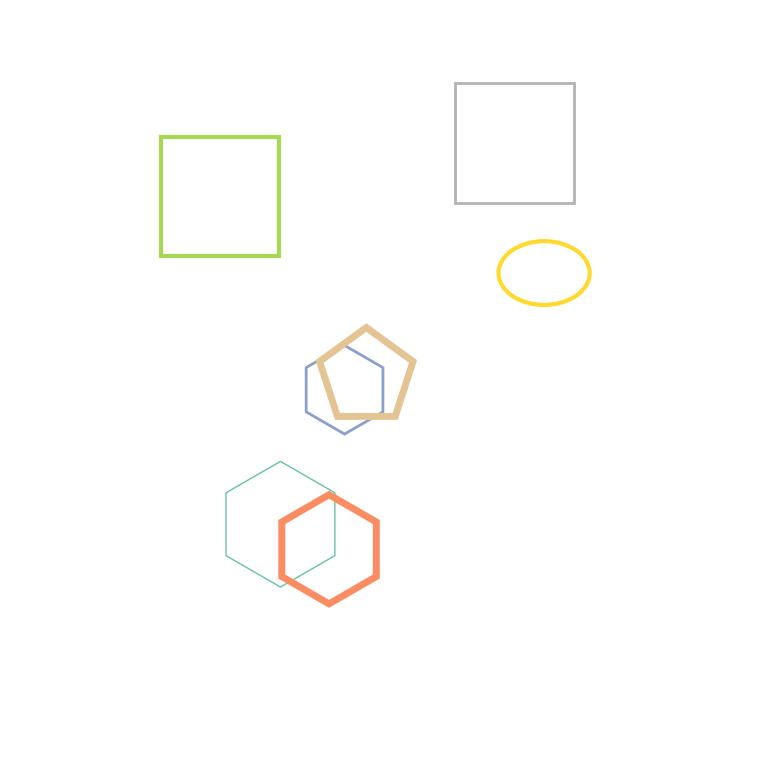[{"shape": "hexagon", "thickness": 0.5, "radius": 0.41, "center": [0.364, 0.319]}, {"shape": "hexagon", "thickness": 2.5, "radius": 0.35, "center": [0.427, 0.287]}, {"shape": "hexagon", "thickness": 1, "radius": 0.29, "center": [0.447, 0.494]}, {"shape": "square", "thickness": 1.5, "radius": 0.39, "center": [0.286, 0.744]}, {"shape": "oval", "thickness": 1.5, "radius": 0.3, "center": [0.707, 0.645]}, {"shape": "pentagon", "thickness": 2.5, "radius": 0.32, "center": [0.476, 0.511]}, {"shape": "square", "thickness": 1, "radius": 0.39, "center": [0.668, 0.814]}]